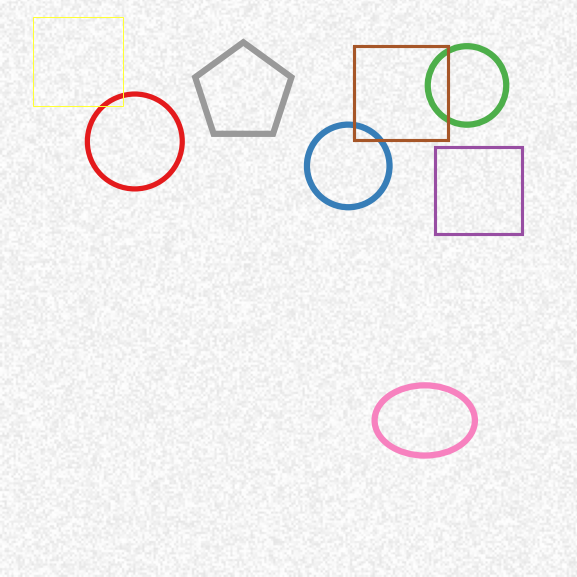[{"shape": "circle", "thickness": 2.5, "radius": 0.41, "center": [0.233, 0.754]}, {"shape": "circle", "thickness": 3, "radius": 0.36, "center": [0.603, 0.712]}, {"shape": "circle", "thickness": 3, "radius": 0.34, "center": [0.809, 0.851]}, {"shape": "square", "thickness": 1.5, "radius": 0.38, "center": [0.828, 0.669]}, {"shape": "square", "thickness": 0.5, "radius": 0.39, "center": [0.135, 0.893]}, {"shape": "square", "thickness": 1.5, "radius": 0.41, "center": [0.694, 0.839]}, {"shape": "oval", "thickness": 3, "radius": 0.43, "center": [0.736, 0.271]}, {"shape": "pentagon", "thickness": 3, "radius": 0.44, "center": [0.421, 0.838]}]